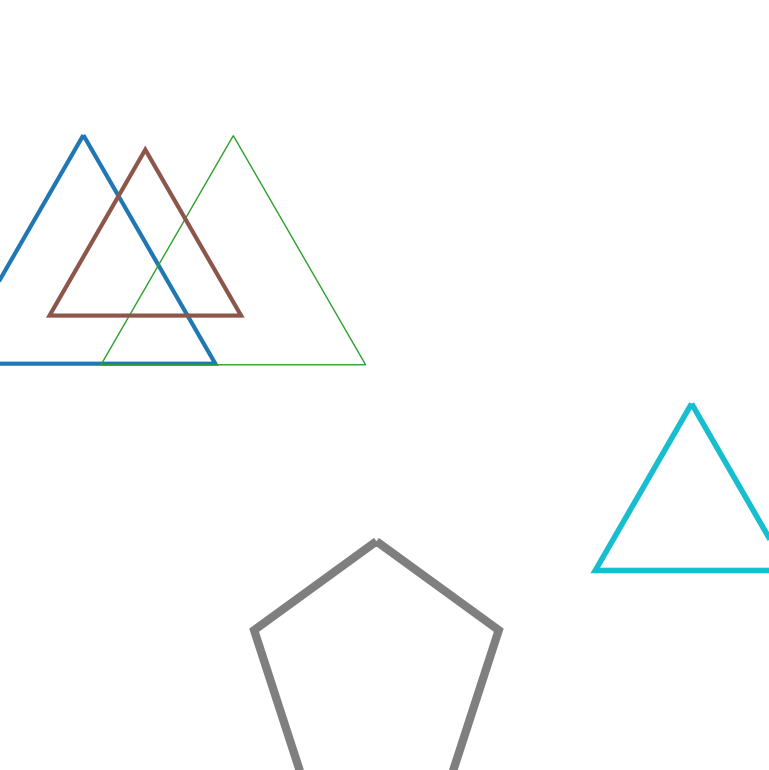[{"shape": "triangle", "thickness": 1.5, "radius": 0.99, "center": [0.108, 0.627]}, {"shape": "triangle", "thickness": 0.5, "radius": 0.99, "center": [0.303, 0.625]}, {"shape": "triangle", "thickness": 1.5, "radius": 0.72, "center": [0.189, 0.662]}, {"shape": "pentagon", "thickness": 3, "radius": 0.84, "center": [0.489, 0.13]}, {"shape": "triangle", "thickness": 2, "radius": 0.72, "center": [0.898, 0.331]}]